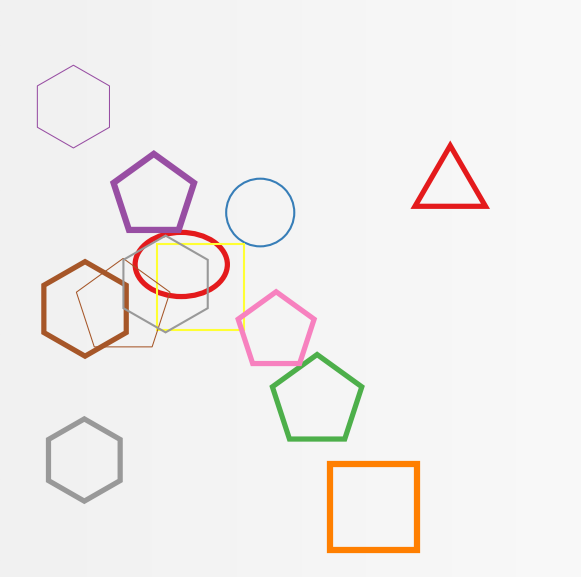[{"shape": "oval", "thickness": 2.5, "radius": 0.4, "center": [0.312, 0.541]}, {"shape": "triangle", "thickness": 2.5, "radius": 0.35, "center": [0.775, 0.677]}, {"shape": "circle", "thickness": 1, "radius": 0.29, "center": [0.448, 0.631]}, {"shape": "pentagon", "thickness": 2.5, "radius": 0.4, "center": [0.546, 0.304]}, {"shape": "pentagon", "thickness": 3, "radius": 0.36, "center": [0.265, 0.66]}, {"shape": "hexagon", "thickness": 0.5, "radius": 0.36, "center": [0.126, 0.815]}, {"shape": "square", "thickness": 3, "radius": 0.37, "center": [0.642, 0.121]}, {"shape": "square", "thickness": 1, "radius": 0.37, "center": [0.345, 0.503]}, {"shape": "hexagon", "thickness": 2.5, "radius": 0.41, "center": [0.146, 0.464]}, {"shape": "pentagon", "thickness": 0.5, "radius": 0.42, "center": [0.212, 0.467]}, {"shape": "pentagon", "thickness": 2.5, "radius": 0.34, "center": [0.475, 0.425]}, {"shape": "hexagon", "thickness": 1, "radius": 0.42, "center": [0.285, 0.507]}, {"shape": "hexagon", "thickness": 2.5, "radius": 0.36, "center": [0.145, 0.203]}]